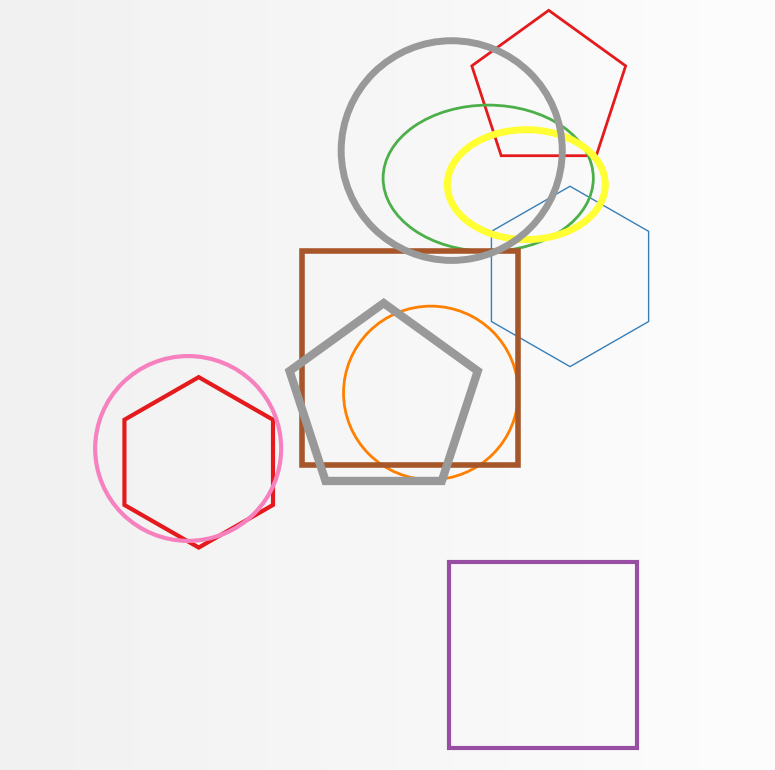[{"shape": "pentagon", "thickness": 1, "radius": 0.52, "center": [0.708, 0.882]}, {"shape": "hexagon", "thickness": 1.5, "radius": 0.55, "center": [0.256, 0.4]}, {"shape": "hexagon", "thickness": 0.5, "radius": 0.59, "center": [0.736, 0.641]}, {"shape": "oval", "thickness": 1, "radius": 0.68, "center": [0.63, 0.769]}, {"shape": "square", "thickness": 1.5, "radius": 0.61, "center": [0.7, 0.15]}, {"shape": "circle", "thickness": 1, "radius": 0.56, "center": [0.556, 0.49]}, {"shape": "oval", "thickness": 2.5, "radius": 0.51, "center": [0.679, 0.76]}, {"shape": "square", "thickness": 2, "radius": 0.7, "center": [0.529, 0.535]}, {"shape": "circle", "thickness": 1.5, "radius": 0.6, "center": [0.243, 0.418]}, {"shape": "pentagon", "thickness": 3, "radius": 0.64, "center": [0.495, 0.479]}, {"shape": "circle", "thickness": 2.5, "radius": 0.71, "center": [0.583, 0.804]}]